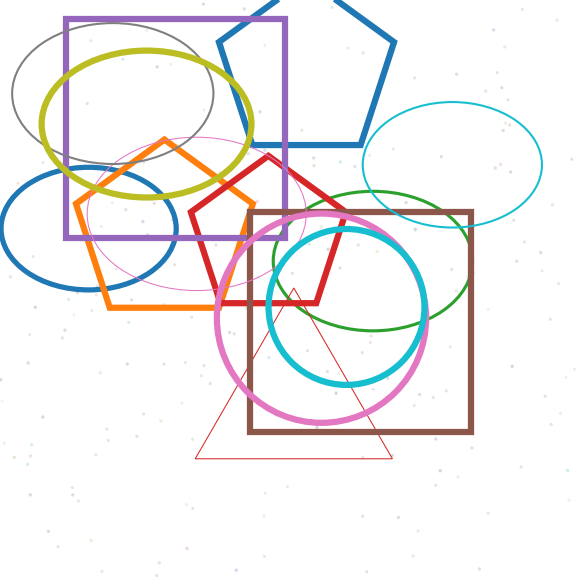[{"shape": "oval", "thickness": 2.5, "radius": 0.76, "center": [0.153, 0.603]}, {"shape": "pentagon", "thickness": 3, "radius": 0.8, "center": [0.531, 0.877]}, {"shape": "pentagon", "thickness": 3, "radius": 0.8, "center": [0.285, 0.596]}, {"shape": "oval", "thickness": 1.5, "radius": 0.86, "center": [0.646, 0.547]}, {"shape": "triangle", "thickness": 0.5, "radius": 0.99, "center": [0.509, 0.303]}, {"shape": "pentagon", "thickness": 3, "radius": 0.71, "center": [0.465, 0.588]}, {"shape": "square", "thickness": 3, "radius": 0.95, "center": [0.304, 0.777]}, {"shape": "square", "thickness": 3, "radius": 0.95, "center": [0.624, 0.442]}, {"shape": "oval", "thickness": 0.5, "radius": 0.95, "center": [0.341, 0.629]}, {"shape": "circle", "thickness": 3, "radius": 0.91, "center": [0.557, 0.448]}, {"shape": "oval", "thickness": 1, "radius": 0.87, "center": [0.195, 0.837]}, {"shape": "oval", "thickness": 3, "radius": 0.91, "center": [0.254, 0.784]}, {"shape": "oval", "thickness": 1, "radius": 0.78, "center": [0.783, 0.714]}, {"shape": "circle", "thickness": 3, "radius": 0.67, "center": [0.6, 0.468]}]